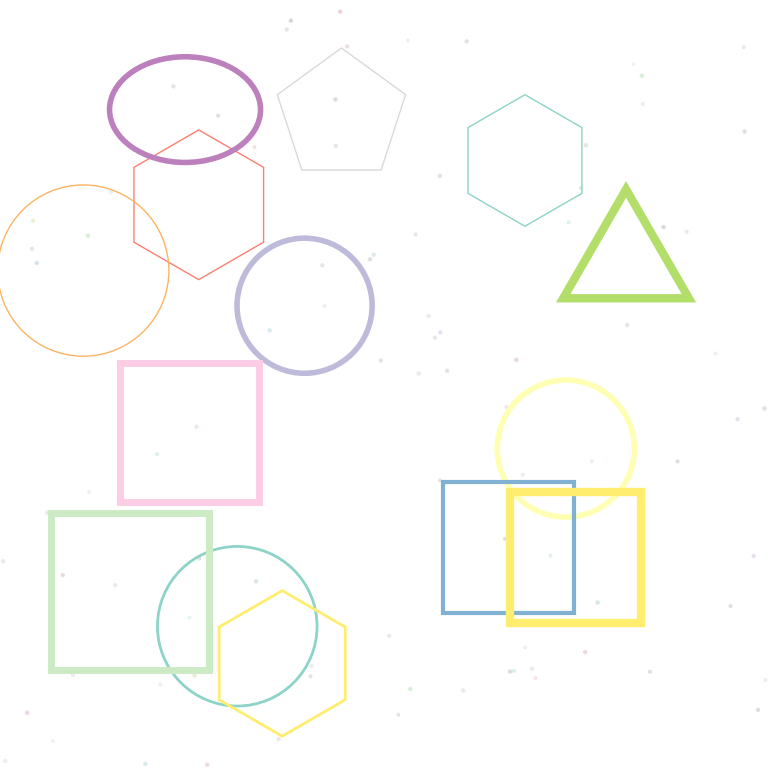[{"shape": "circle", "thickness": 1, "radius": 0.52, "center": [0.308, 0.187]}, {"shape": "hexagon", "thickness": 0.5, "radius": 0.43, "center": [0.682, 0.792]}, {"shape": "circle", "thickness": 2, "radius": 0.44, "center": [0.735, 0.417]}, {"shape": "circle", "thickness": 2, "radius": 0.44, "center": [0.396, 0.603]}, {"shape": "hexagon", "thickness": 0.5, "radius": 0.49, "center": [0.258, 0.734]}, {"shape": "square", "thickness": 1.5, "radius": 0.43, "center": [0.66, 0.289]}, {"shape": "circle", "thickness": 0.5, "radius": 0.56, "center": [0.108, 0.649]}, {"shape": "triangle", "thickness": 3, "radius": 0.47, "center": [0.813, 0.66]}, {"shape": "square", "thickness": 2.5, "radius": 0.45, "center": [0.246, 0.439]}, {"shape": "pentagon", "thickness": 0.5, "radius": 0.44, "center": [0.443, 0.85]}, {"shape": "oval", "thickness": 2, "radius": 0.49, "center": [0.24, 0.858]}, {"shape": "square", "thickness": 2.5, "radius": 0.51, "center": [0.169, 0.232]}, {"shape": "hexagon", "thickness": 1, "radius": 0.47, "center": [0.366, 0.138]}, {"shape": "square", "thickness": 3, "radius": 0.42, "center": [0.747, 0.276]}]